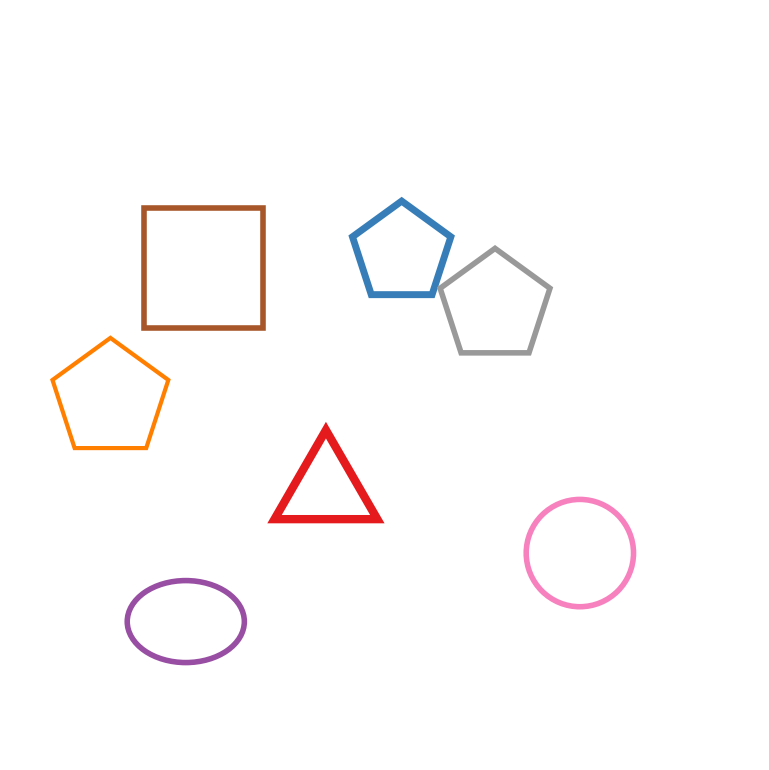[{"shape": "triangle", "thickness": 3, "radius": 0.39, "center": [0.423, 0.364]}, {"shape": "pentagon", "thickness": 2.5, "radius": 0.34, "center": [0.522, 0.672]}, {"shape": "oval", "thickness": 2, "radius": 0.38, "center": [0.241, 0.193]}, {"shape": "pentagon", "thickness": 1.5, "radius": 0.4, "center": [0.143, 0.482]}, {"shape": "square", "thickness": 2, "radius": 0.39, "center": [0.264, 0.652]}, {"shape": "circle", "thickness": 2, "radius": 0.35, "center": [0.753, 0.282]}, {"shape": "pentagon", "thickness": 2, "radius": 0.37, "center": [0.643, 0.602]}]